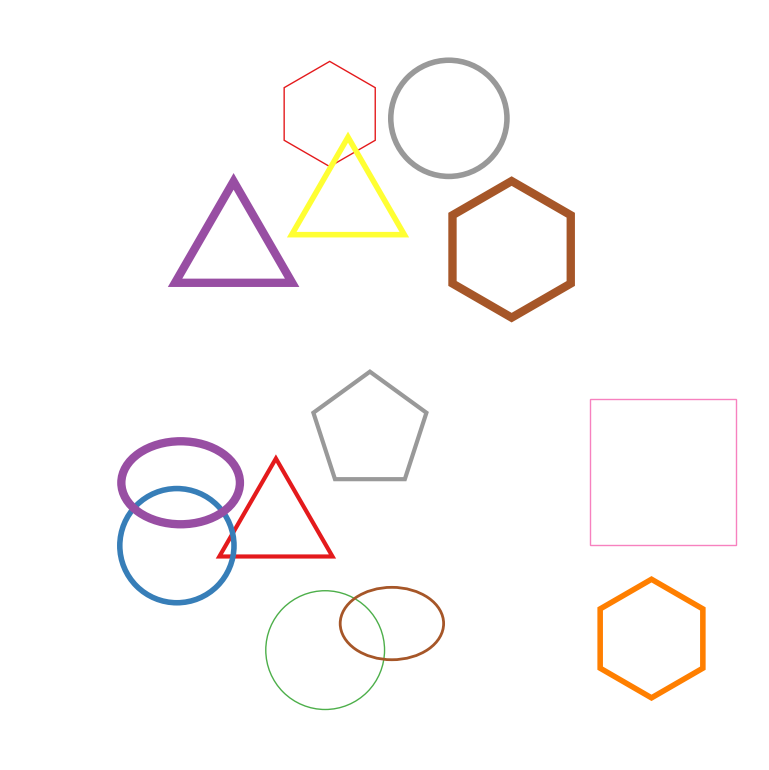[{"shape": "hexagon", "thickness": 0.5, "radius": 0.34, "center": [0.428, 0.852]}, {"shape": "triangle", "thickness": 1.5, "radius": 0.42, "center": [0.358, 0.32]}, {"shape": "circle", "thickness": 2, "radius": 0.37, "center": [0.23, 0.291]}, {"shape": "circle", "thickness": 0.5, "radius": 0.39, "center": [0.422, 0.156]}, {"shape": "triangle", "thickness": 3, "radius": 0.44, "center": [0.303, 0.677]}, {"shape": "oval", "thickness": 3, "radius": 0.38, "center": [0.235, 0.373]}, {"shape": "hexagon", "thickness": 2, "radius": 0.38, "center": [0.846, 0.171]}, {"shape": "triangle", "thickness": 2, "radius": 0.42, "center": [0.452, 0.737]}, {"shape": "hexagon", "thickness": 3, "radius": 0.44, "center": [0.664, 0.676]}, {"shape": "oval", "thickness": 1, "radius": 0.34, "center": [0.509, 0.19]}, {"shape": "square", "thickness": 0.5, "radius": 0.47, "center": [0.861, 0.387]}, {"shape": "pentagon", "thickness": 1.5, "radius": 0.39, "center": [0.48, 0.44]}, {"shape": "circle", "thickness": 2, "radius": 0.38, "center": [0.583, 0.846]}]